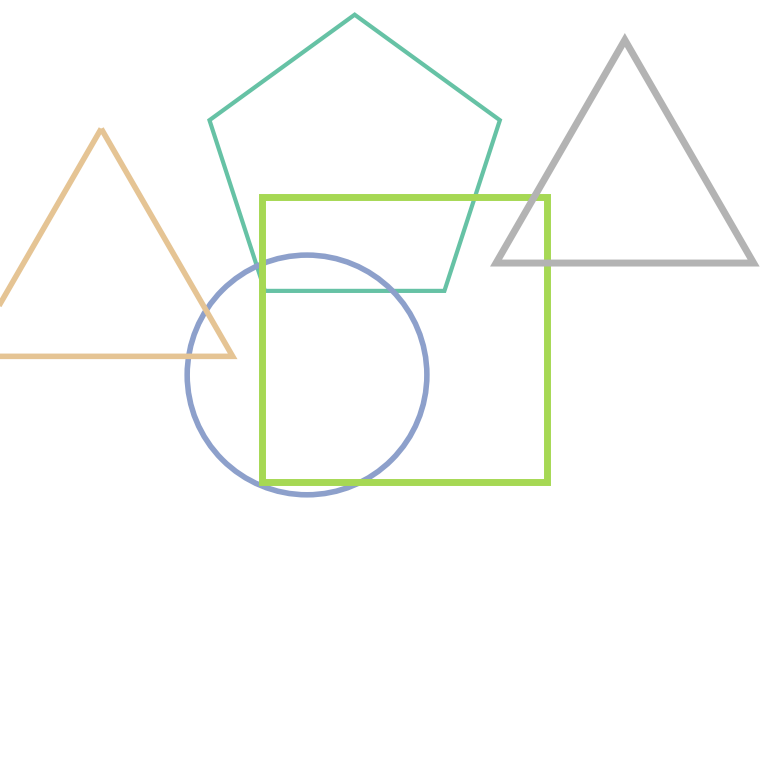[{"shape": "pentagon", "thickness": 1.5, "radius": 0.99, "center": [0.461, 0.783]}, {"shape": "circle", "thickness": 2, "radius": 0.78, "center": [0.399, 0.513]}, {"shape": "square", "thickness": 2.5, "radius": 0.93, "center": [0.526, 0.559]}, {"shape": "triangle", "thickness": 2, "radius": 0.99, "center": [0.131, 0.636]}, {"shape": "triangle", "thickness": 2.5, "radius": 0.97, "center": [0.811, 0.755]}]